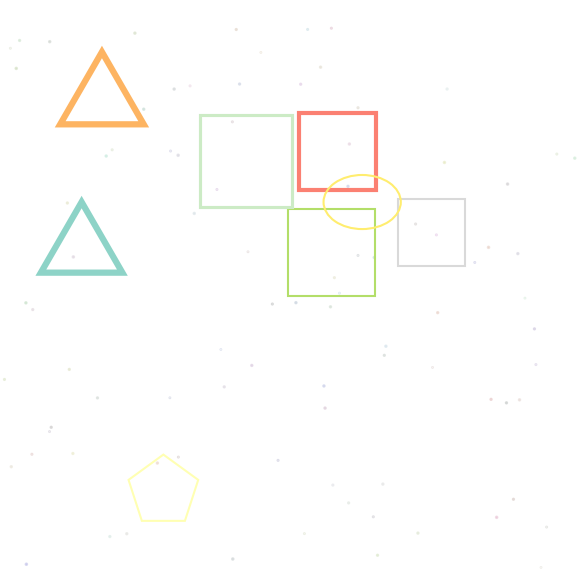[{"shape": "triangle", "thickness": 3, "radius": 0.41, "center": [0.141, 0.568]}, {"shape": "pentagon", "thickness": 1, "radius": 0.32, "center": [0.283, 0.149]}, {"shape": "square", "thickness": 2, "radius": 0.34, "center": [0.584, 0.737]}, {"shape": "triangle", "thickness": 3, "radius": 0.42, "center": [0.177, 0.826]}, {"shape": "square", "thickness": 1, "radius": 0.38, "center": [0.574, 0.562]}, {"shape": "square", "thickness": 1, "radius": 0.29, "center": [0.747, 0.596]}, {"shape": "square", "thickness": 1.5, "radius": 0.4, "center": [0.425, 0.72]}, {"shape": "oval", "thickness": 1, "radius": 0.33, "center": [0.627, 0.649]}]